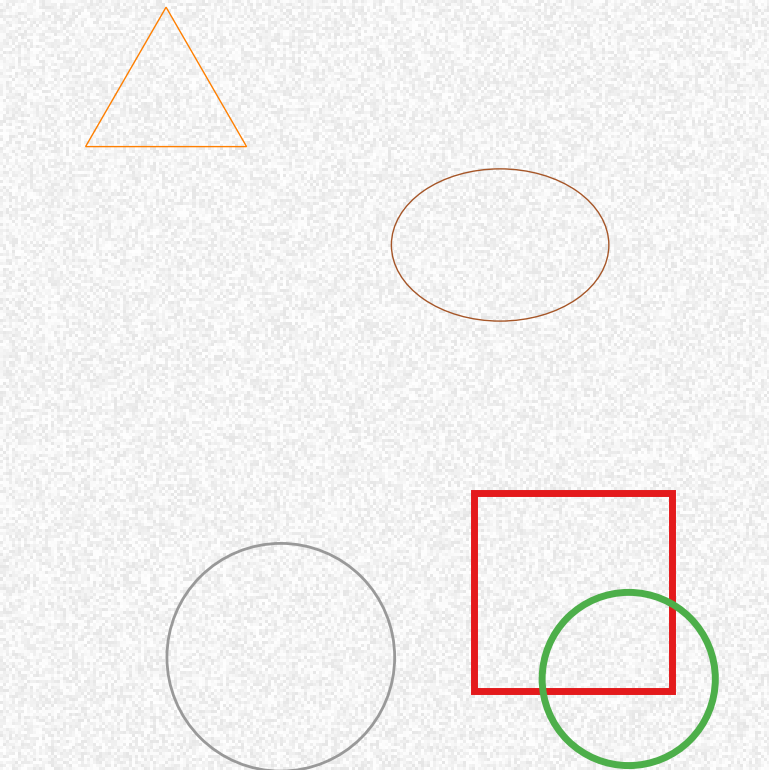[{"shape": "square", "thickness": 2.5, "radius": 0.64, "center": [0.744, 0.231]}, {"shape": "circle", "thickness": 2.5, "radius": 0.56, "center": [0.817, 0.118]}, {"shape": "triangle", "thickness": 0.5, "radius": 0.6, "center": [0.216, 0.87]}, {"shape": "oval", "thickness": 0.5, "radius": 0.71, "center": [0.65, 0.682]}, {"shape": "circle", "thickness": 1, "radius": 0.74, "center": [0.365, 0.146]}]